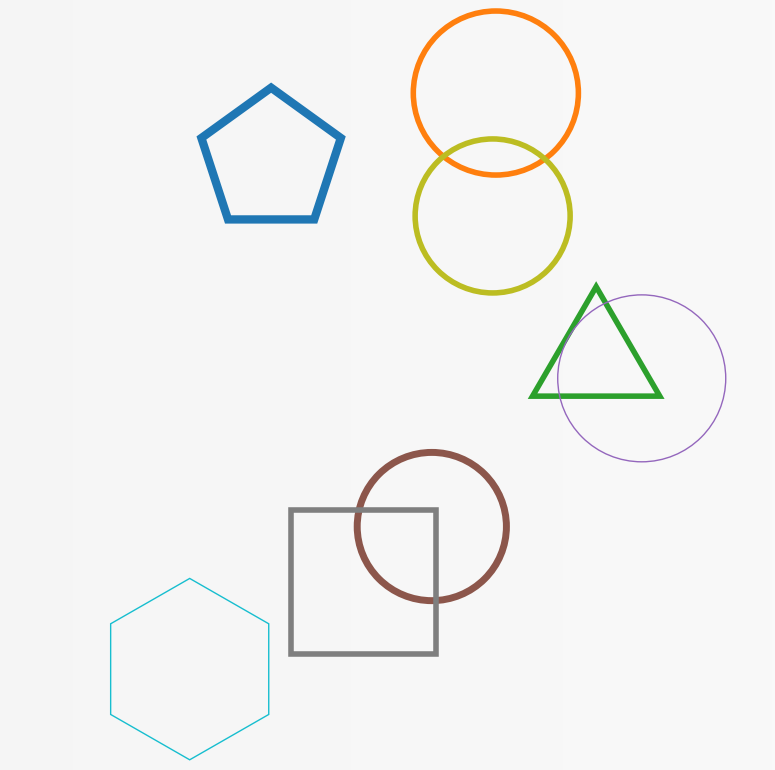[{"shape": "pentagon", "thickness": 3, "radius": 0.47, "center": [0.35, 0.792]}, {"shape": "circle", "thickness": 2, "radius": 0.53, "center": [0.64, 0.879]}, {"shape": "triangle", "thickness": 2, "radius": 0.47, "center": [0.769, 0.533]}, {"shape": "circle", "thickness": 0.5, "radius": 0.54, "center": [0.828, 0.509]}, {"shape": "circle", "thickness": 2.5, "radius": 0.48, "center": [0.557, 0.316]}, {"shape": "square", "thickness": 2, "radius": 0.47, "center": [0.469, 0.244]}, {"shape": "circle", "thickness": 2, "radius": 0.5, "center": [0.636, 0.72]}, {"shape": "hexagon", "thickness": 0.5, "radius": 0.59, "center": [0.245, 0.131]}]